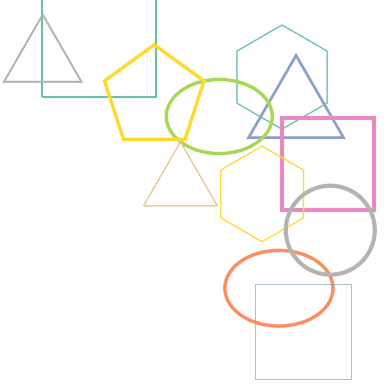[{"shape": "square", "thickness": 1.5, "radius": 0.74, "center": [0.257, 0.896]}, {"shape": "hexagon", "thickness": 1, "radius": 0.68, "center": [0.733, 0.8]}, {"shape": "oval", "thickness": 2.5, "radius": 0.7, "center": [0.724, 0.251]}, {"shape": "square", "thickness": 0.5, "radius": 0.62, "center": [0.786, 0.139]}, {"shape": "triangle", "thickness": 2, "radius": 0.71, "center": [0.769, 0.714]}, {"shape": "square", "thickness": 3, "radius": 0.6, "center": [0.852, 0.575]}, {"shape": "oval", "thickness": 2.5, "radius": 0.69, "center": [0.57, 0.697]}, {"shape": "pentagon", "thickness": 2.5, "radius": 0.68, "center": [0.401, 0.748]}, {"shape": "hexagon", "thickness": 1, "radius": 0.62, "center": [0.681, 0.496]}, {"shape": "triangle", "thickness": 1, "radius": 0.55, "center": [0.469, 0.521]}, {"shape": "triangle", "thickness": 1.5, "radius": 0.58, "center": [0.111, 0.846]}, {"shape": "circle", "thickness": 3, "radius": 0.58, "center": [0.858, 0.402]}]